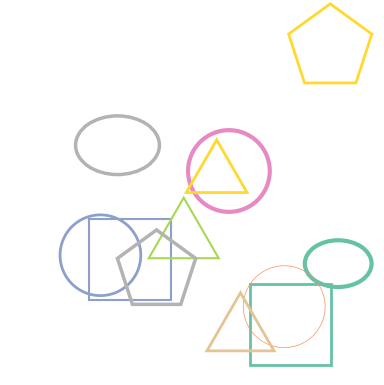[{"shape": "square", "thickness": 2, "radius": 0.52, "center": [0.755, 0.158]}, {"shape": "oval", "thickness": 3, "radius": 0.43, "center": [0.878, 0.315]}, {"shape": "circle", "thickness": 0.5, "radius": 0.53, "center": [0.738, 0.203]}, {"shape": "square", "thickness": 1.5, "radius": 0.53, "center": [0.338, 0.325]}, {"shape": "circle", "thickness": 2, "radius": 0.52, "center": [0.261, 0.337]}, {"shape": "circle", "thickness": 3, "radius": 0.53, "center": [0.595, 0.556]}, {"shape": "triangle", "thickness": 1.5, "radius": 0.52, "center": [0.477, 0.382]}, {"shape": "pentagon", "thickness": 2, "radius": 0.57, "center": [0.858, 0.876]}, {"shape": "triangle", "thickness": 2, "radius": 0.46, "center": [0.563, 0.545]}, {"shape": "triangle", "thickness": 2, "radius": 0.5, "center": [0.625, 0.139]}, {"shape": "pentagon", "thickness": 2.5, "radius": 0.53, "center": [0.407, 0.296]}, {"shape": "oval", "thickness": 2.5, "radius": 0.54, "center": [0.305, 0.623]}]